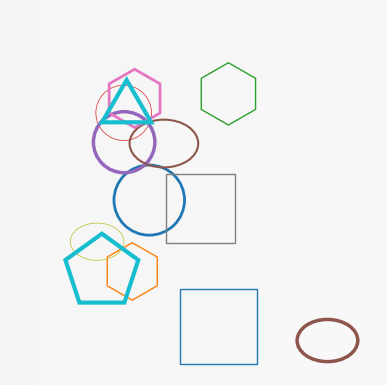[{"shape": "square", "thickness": 1, "radius": 0.49, "center": [0.564, 0.152]}, {"shape": "circle", "thickness": 2, "radius": 0.46, "center": [0.385, 0.48]}, {"shape": "hexagon", "thickness": 1, "radius": 0.37, "center": [0.341, 0.295]}, {"shape": "hexagon", "thickness": 1, "radius": 0.4, "center": [0.589, 0.756]}, {"shape": "circle", "thickness": 0.5, "radius": 0.36, "center": [0.319, 0.707]}, {"shape": "circle", "thickness": 2.5, "radius": 0.4, "center": [0.32, 0.631]}, {"shape": "oval", "thickness": 2.5, "radius": 0.39, "center": [0.845, 0.115]}, {"shape": "oval", "thickness": 1.5, "radius": 0.44, "center": [0.423, 0.627]}, {"shape": "hexagon", "thickness": 2, "radius": 0.38, "center": [0.347, 0.744]}, {"shape": "square", "thickness": 1, "radius": 0.45, "center": [0.517, 0.459]}, {"shape": "oval", "thickness": 0.5, "radius": 0.35, "center": [0.25, 0.372]}, {"shape": "pentagon", "thickness": 3, "radius": 0.49, "center": [0.263, 0.294]}, {"shape": "triangle", "thickness": 3, "radius": 0.37, "center": [0.327, 0.719]}]